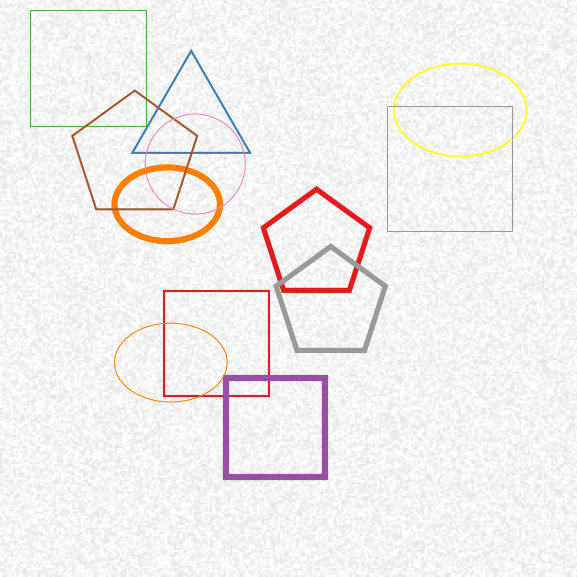[{"shape": "pentagon", "thickness": 2.5, "radius": 0.48, "center": [0.548, 0.575]}, {"shape": "square", "thickness": 1, "radius": 0.46, "center": [0.375, 0.404]}, {"shape": "triangle", "thickness": 1, "radius": 0.59, "center": [0.331, 0.793]}, {"shape": "square", "thickness": 0.5, "radius": 0.5, "center": [0.152, 0.881]}, {"shape": "square", "thickness": 3, "radius": 0.43, "center": [0.477, 0.26]}, {"shape": "oval", "thickness": 3, "radius": 0.46, "center": [0.29, 0.645]}, {"shape": "oval", "thickness": 0.5, "radius": 0.49, "center": [0.296, 0.371]}, {"shape": "oval", "thickness": 1, "radius": 0.57, "center": [0.797, 0.809]}, {"shape": "pentagon", "thickness": 1, "radius": 0.57, "center": [0.233, 0.729]}, {"shape": "circle", "thickness": 0.5, "radius": 0.43, "center": [0.338, 0.715]}, {"shape": "pentagon", "thickness": 2.5, "radius": 0.5, "center": [0.573, 0.473]}, {"shape": "square", "thickness": 0.5, "radius": 0.54, "center": [0.778, 0.707]}]